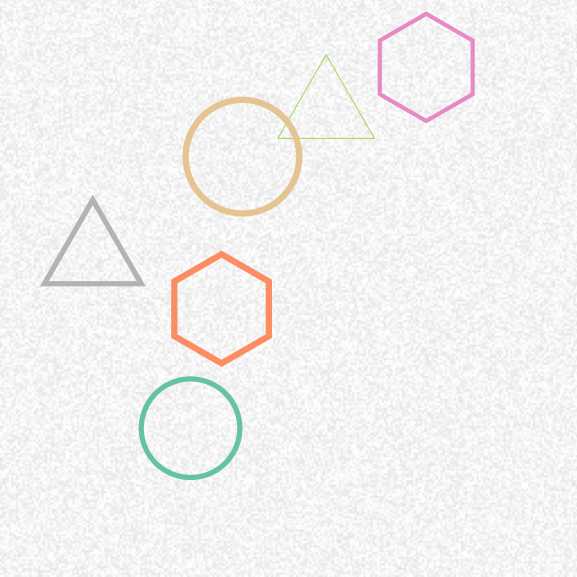[{"shape": "circle", "thickness": 2.5, "radius": 0.43, "center": [0.33, 0.258]}, {"shape": "hexagon", "thickness": 3, "radius": 0.47, "center": [0.384, 0.464]}, {"shape": "hexagon", "thickness": 2, "radius": 0.46, "center": [0.738, 0.882]}, {"shape": "triangle", "thickness": 0.5, "radius": 0.48, "center": [0.565, 0.808]}, {"shape": "circle", "thickness": 3, "radius": 0.49, "center": [0.42, 0.728]}, {"shape": "triangle", "thickness": 2.5, "radius": 0.48, "center": [0.161, 0.556]}]